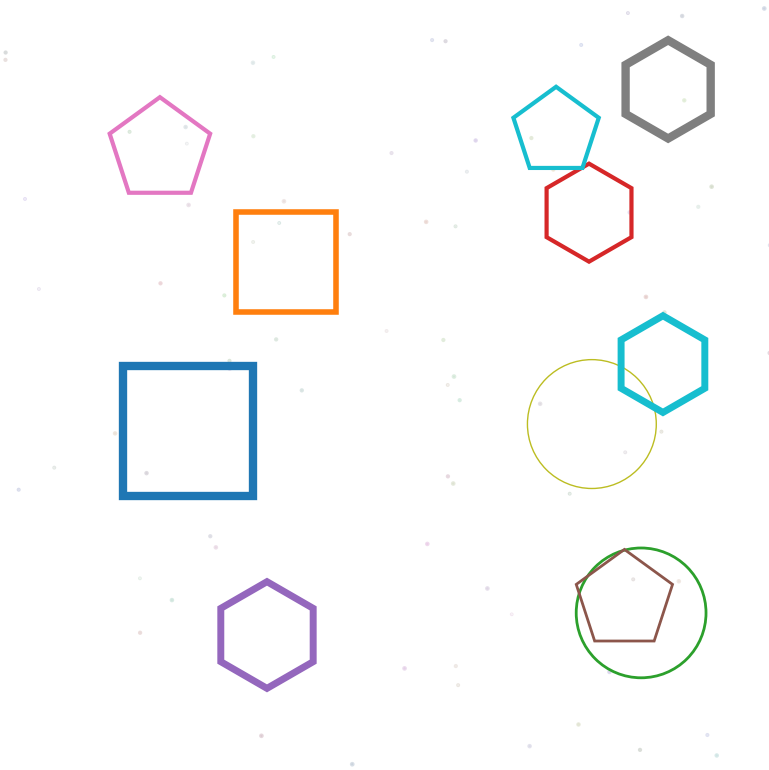[{"shape": "square", "thickness": 3, "radius": 0.42, "center": [0.244, 0.44]}, {"shape": "square", "thickness": 2, "radius": 0.33, "center": [0.372, 0.66]}, {"shape": "circle", "thickness": 1, "radius": 0.42, "center": [0.833, 0.204]}, {"shape": "hexagon", "thickness": 1.5, "radius": 0.32, "center": [0.765, 0.724]}, {"shape": "hexagon", "thickness": 2.5, "radius": 0.35, "center": [0.347, 0.175]}, {"shape": "pentagon", "thickness": 1, "radius": 0.33, "center": [0.811, 0.221]}, {"shape": "pentagon", "thickness": 1.5, "radius": 0.34, "center": [0.208, 0.805]}, {"shape": "hexagon", "thickness": 3, "radius": 0.32, "center": [0.868, 0.884]}, {"shape": "circle", "thickness": 0.5, "radius": 0.42, "center": [0.769, 0.449]}, {"shape": "hexagon", "thickness": 2.5, "radius": 0.31, "center": [0.861, 0.527]}, {"shape": "pentagon", "thickness": 1.5, "radius": 0.29, "center": [0.722, 0.829]}]